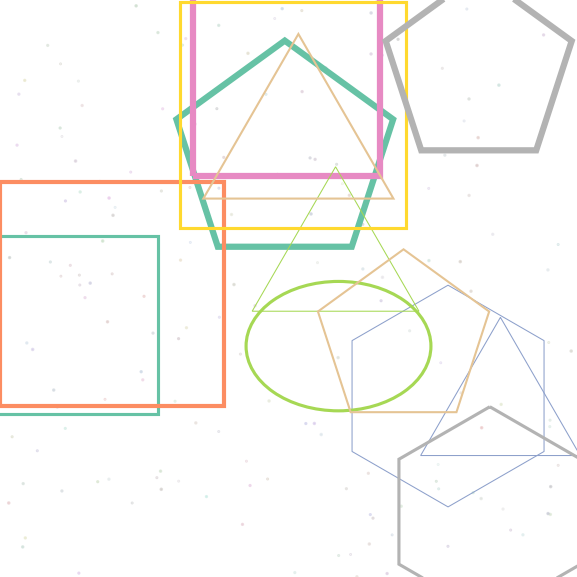[{"shape": "square", "thickness": 1.5, "radius": 0.77, "center": [0.12, 0.436]}, {"shape": "pentagon", "thickness": 3, "radius": 0.99, "center": [0.493, 0.731]}, {"shape": "square", "thickness": 2, "radius": 0.97, "center": [0.194, 0.49]}, {"shape": "triangle", "thickness": 0.5, "radius": 0.8, "center": [0.867, 0.29]}, {"shape": "hexagon", "thickness": 0.5, "radius": 0.96, "center": [0.776, 0.313]}, {"shape": "square", "thickness": 3, "radius": 0.81, "center": [0.497, 0.856]}, {"shape": "triangle", "thickness": 0.5, "radius": 0.83, "center": [0.581, 0.544]}, {"shape": "oval", "thickness": 1.5, "radius": 0.8, "center": [0.586, 0.4]}, {"shape": "square", "thickness": 1.5, "radius": 0.98, "center": [0.508, 0.8]}, {"shape": "pentagon", "thickness": 1, "radius": 0.78, "center": [0.699, 0.412]}, {"shape": "triangle", "thickness": 1, "radius": 0.95, "center": [0.517, 0.75]}, {"shape": "pentagon", "thickness": 3, "radius": 0.85, "center": [0.829, 0.876]}, {"shape": "hexagon", "thickness": 1.5, "radius": 0.91, "center": [0.848, 0.113]}]